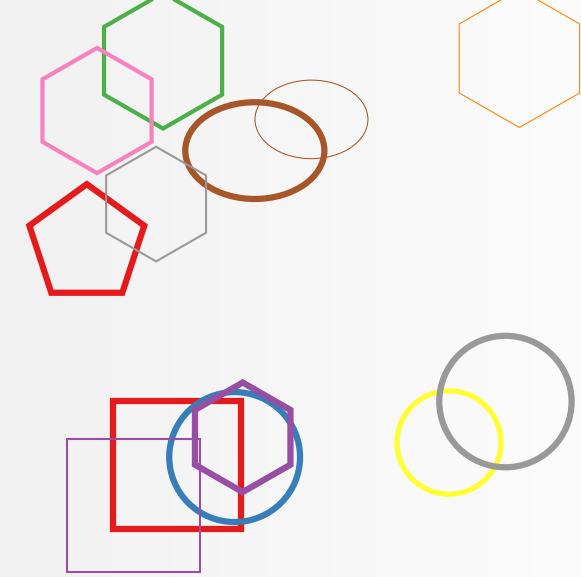[{"shape": "pentagon", "thickness": 3, "radius": 0.52, "center": [0.149, 0.576]}, {"shape": "square", "thickness": 3, "radius": 0.55, "center": [0.305, 0.194]}, {"shape": "circle", "thickness": 3, "radius": 0.56, "center": [0.404, 0.208]}, {"shape": "hexagon", "thickness": 2, "radius": 0.59, "center": [0.281, 0.894]}, {"shape": "square", "thickness": 1, "radius": 0.57, "center": [0.229, 0.124]}, {"shape": "hexagon", "thickness": 3, "radius": 0.47, "center": [0.418, 0.242]}, {"shape": "hexagon", "thickness": 0.5, "radius": 0.6, "center": [0.894, 0.898]}, {"shape": "circle", "thickness": 2.5, "radius": 0.45, "center": [0.772, 0.233]}, {"shape": "oval", "thickness": 3, "radius": 0.6, "center": [0.438, 0.738]}, {"shape": "oval", "thickness": 0.5, "radius": 0.49, "center": [0.536, 0.792]}, {"shape": "hexagon", "thickness": 2, "radius": 0.54, "center": [0.167, 0.808]}, {"shape": "circle", "thickness": 3, "radius": 0.57, "center": [0.87, 0.304]}, {"shape": "hexagon", "thickness": 1, "radius": 0.5, "center": [0.269, 0.646]}]